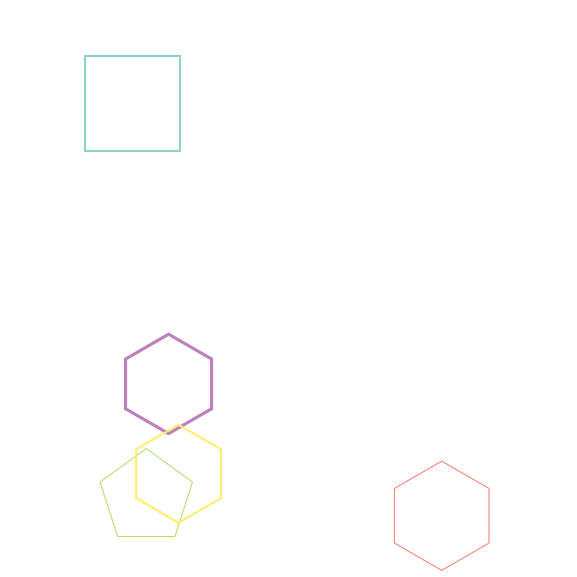[{"shape": "square", "thickness": 1, "radius": 0.41, "center": [0.23, 0.82]}, {"shape": "hexagon", "thickness": 0.5, "radius": 0.47, "center": [0.765, 0.106]}, {"shape": "pentagon", "thickness": 0.5, "radius": 0.42, "center": [0.253, 0.138]}, {"shape": "hexagon", "thickness": 1.5, "radius": 0.43, "center": [0.292, 0.334]}, {"shape": "hexagon", "thickness": 1, "radius": 0.42, "center": [0.309, 0.179]}]